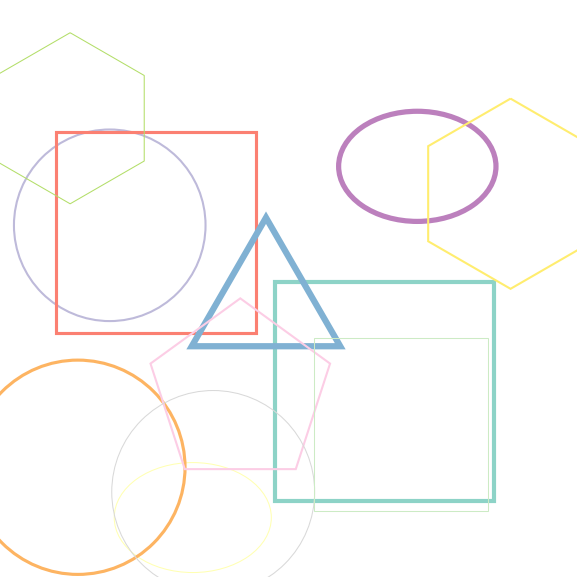[{"shape": "square", "thickness": 2, "radius": 0.95, "center": [0.666, 0.321]}, {"shape": "oval", "thickness": 0.5, "radius": 0.68, "center": [0.334, 0.103]}, {"shape": "circle", "thickness": 1, "radius": 0.83, "center": [0.19, 0.609]}, {"shape": "square", "thickness": 1.5, "radius": 0.87, "center": [0.27, 0.596]}, {"shape": "triangle", "thickness": 3, "radius": 0.74, "center": [0.461, 0.474]}, {"shape": "circle", "thickness": 1.5, "radius": 0.93, "center": [0.135, 0.19]}, {"shape": "hexagon", "thickness": 0.5, "radius": 0.74, "center": [0.121, 0.794]}, {"shape": "pentagon", "thickness": 1, "radius": 0.82, "center": [0.416, 0.319]}, {"shape": "circle", "thickness": 0.5, "radius": 0.88, "center": [0.369, 0.147]}, {"shape": "oval", "thickness": 2.5, "radius": 0.68, "center": [0.723, 0.711]}, {"shape": "square", "thickness": 0.5, "radius": 0.75, "center": [0.695, 0.264]}, {"shape": "hexagon", "thickness": 1, "radius": 0.82, "center": [0.884, 0.664]}]